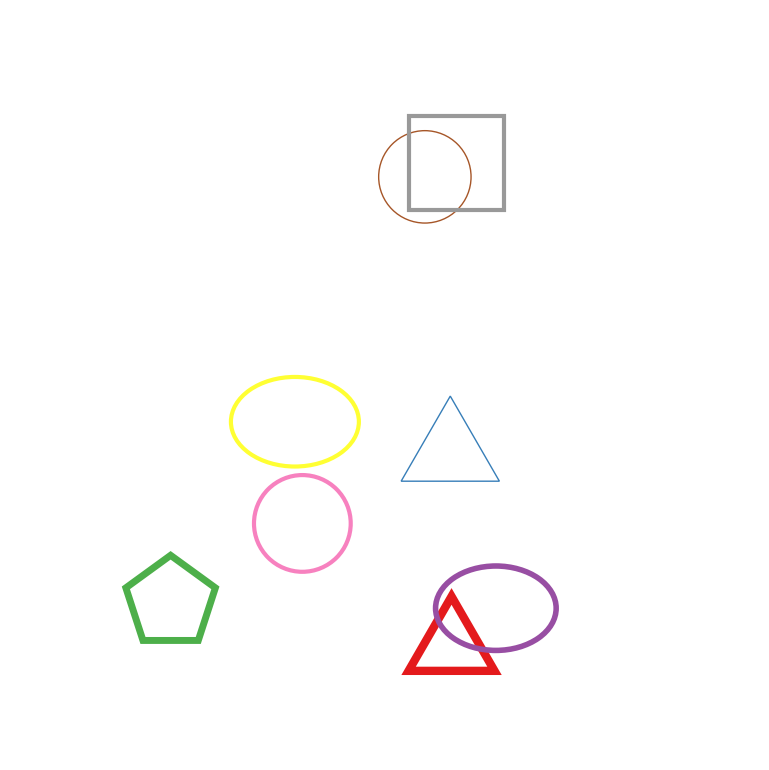[{"shape": "triangle", "thickness": 3, "radius": 0.32, "center": [0.586, 0.161]}, {"shape": "triangle", "thickness": 0.5, "radius": 0.37, "center": [0.585, 0.412]}, {"shape": "pentagon", "thickness": 2.5, "radius": 0.31, "center": [0.222, 0.218]}, {"shape": "oval", "thickness": 2, "radius": 0.39, "center": [0.644, 0.21]}, {"shape": "oval", "thickness": 1.5, "radius": 0.42, "center": [0.383, 0.452]}, {"shape": "circle", "thickness": 0.5, "radius": 0.3, "center": [0.552, 0.77]}, {"shape": "circle", "thickness": 1.5, "radius": 0.31, "center": [0.393, 0.32]}, {"shape": "square", "thickness": 1.5, "radius": 0.31, "center": [0.593, 0.788]}]